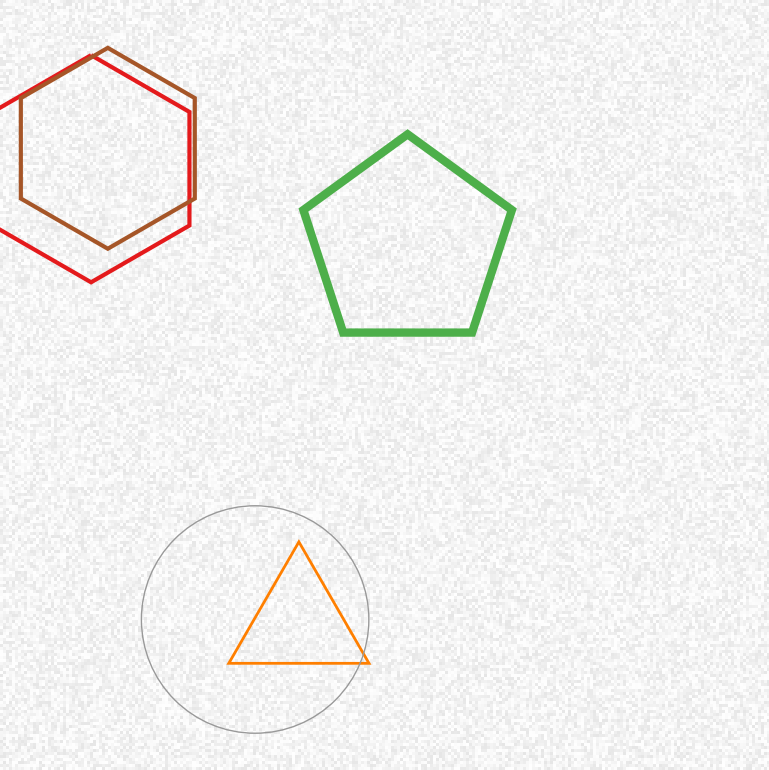[{"shape": "hexagon", "thickness": 1.5, "radius": 0.74, "center": [0.118, 0.781]}, {"shape": "pentagon", "thickness": 3, "radius": 0.71, "center": [0.529, 0.683]}, {"shape": "triangle", "thickness": 1, "radius": 0.53, "center": [0.388, 0.191]}, {"shape": "hexagon", "thickness": 1.5, "radius": 0.65, "center": [0.14, 0.807]}, {"shape": "circle", "thickness": 0.5, "radius": 0.74, "center": [0.331, 0.195]}]